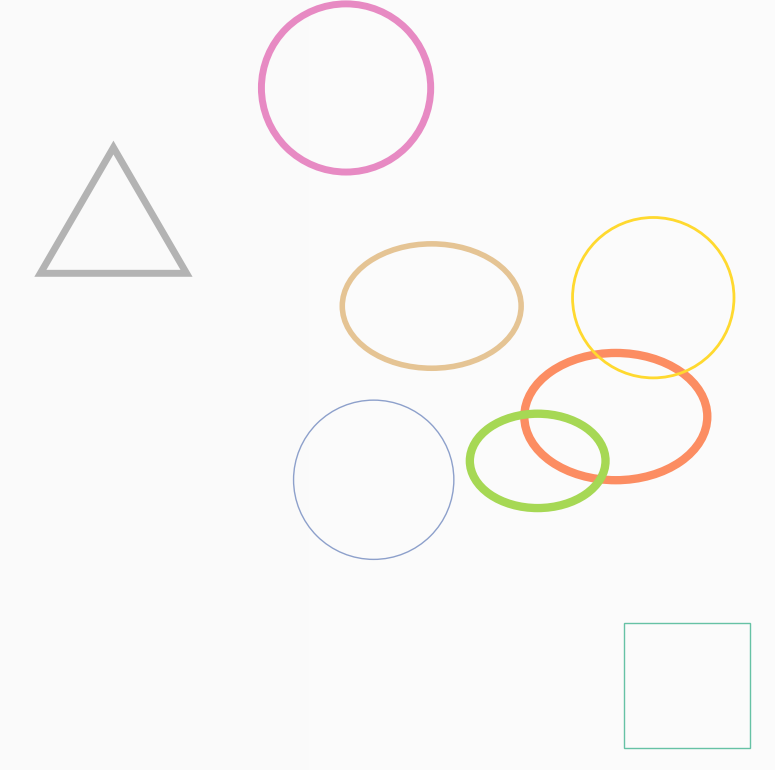[{"shape": "square", "thickness": 0.5, "radius": 0.41, "center": [0.886, 0.11]}, {"shape": "oval", "thickness": 3, "radius": 0.59, "center": [0.795, 0.459]}, {"shape": "circle", "thickness": 0.5, "radius": 0.52, "center": [0.482, 0.377]}, {"shape": "circle", "thickness": 2.5, "radius": 0.55, "center": [0.447, 0.886]}, {"shape": "oval", "thickness": 3, "radius": 0.44, "center": [0.694, 0.401]}, {"shape": "circle", "thickness": 1, "radius": 0.52, "center": [0.843, 0.613]}, {"shape": "oval", "thickness": 2, "radius": 0.58, "center": [0.557, 0.603]}, {"shape": "triangle", "thickness": 2.5, "radius": 0.54, "center": [0.146, 0.699]}]